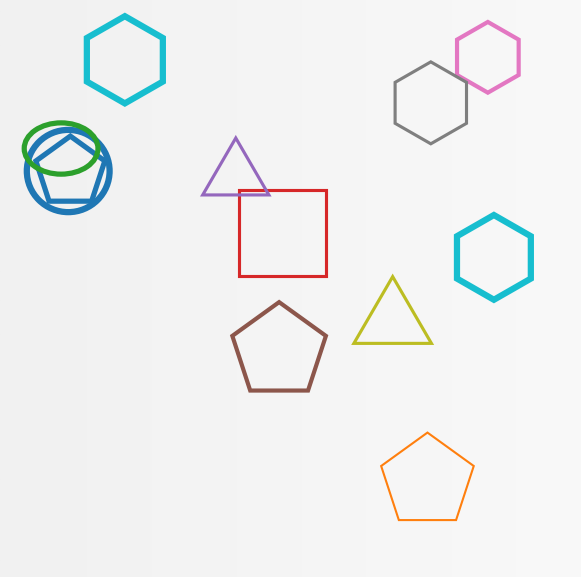[{"shape": "circle", "thickness": 3, "radius": 0.36, "center": [0.117, 0.703]}, {"shape": "pentagon", "thickness": 2.5, "radius": 0.31, "center": [0.121, 0.701]}, {"shape": "pentagon", "thickness": 1, "radius": 0.42, "center": [0.735, 0.166]}, {"shape": "oval", "thickness": 2.5, "radius": 0.32, "center": [0.105, 0.742]}, {"shape": "square", "thickness": 1.5, "radius": 0.37, "center": [0.486, 0.596]}, {"shape": "triangle", "thickness": 1.5, "radius": 0.33, "center": [0.406, 0.694]}, {"shape": "pentagon", "thickness": 2, "radius": 0.42, "center": [0.48, 0.391]}, {"shape": "hexagon", "thickness": 2, "radius": 0.31, "center": [0.839, 0.9]}, {"shape": "hexagon", "thickness": 1.5, "radius": 0.35, "center": [0.741, 0.821]}, {"shape": "triangle", "thickness": 1.5, "radius": 0.39, "center": [0.676, 0.443]}, {"shape": "hexagon", "thickness": 3, "radius": 0.37, "center": [0.85, 0.553]}, {"shape": "hexagon", "thickness": 3, "radius": 0.38, "center": [0.215, 0.896]}]